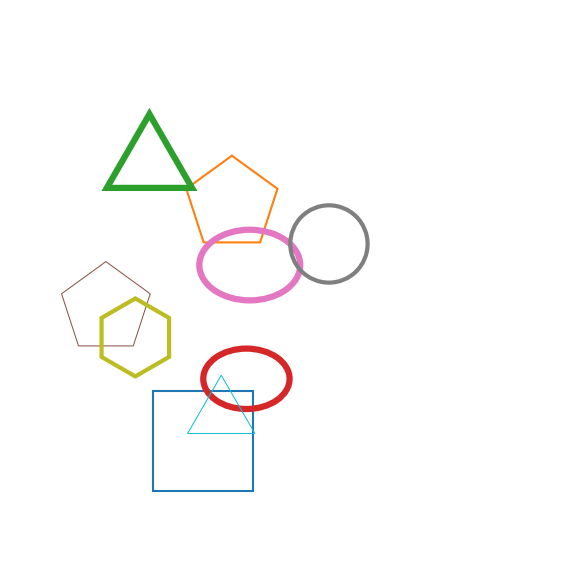[{"shape": "square", "thickness": 1, "radius": 0.43, "center": [0.352, 0.236]}, {"shape": "pentagon", "thickness": 1, "radius": 0.42, "center": [0.402, 0.647]}, {"shape": "triangle", "thickness": 3, "radius": 0.43, "center": [0.259, 0.716]}, {"shape": "oval", "thickness": 3, "radius": 0.37, "center": [0.427, 0.343]}, {"shape": "pentagon", "thickness": 0.5, "radius": 0.4, "center": [0.183, 0.465]}, {"shape": "oval", "thickness": 3, "radius": 0.44, "center": [0.432, 0.54]}, {"shape": "circle", "thickness": 2, "radius": 0.33, "center": [0.57, 0.577]}, {"shape": "hexagon", "thickness": 2, "radius": 0.34, "center": [0.234, 0.415]}, {"shape": "triangle", "thickness": 0.5, "radius": 0.34, "center": [0.383, 0.282]}]